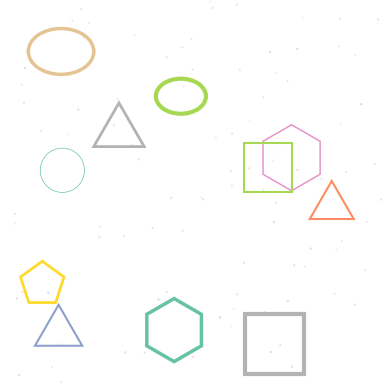[{"shape": "hexagon", "thickness": 2.5, "radius": 0.41, "center": [0.452, 0.143]}, {"shape": "circle", "thickness": 0.5, "radius": 0.29, "center": [0.162, 0.558]}, {"shape": "triangle", "thickness": 1.5, "radius": 0.33, "center": [0.862, 0.464]}, {"shape": "triangle", "thickness": 1.5, "radius": 0.35, "center": [0.152, 0.137]}, {"shape": "hexagon", "thickness": 1, "radius": 0.43, "center": [0.757, 0.59]}, {"shape": "oval", "thickness": 3, "radius": 0.33, "center": [0.47, 0.75]}, {"shape": "square", "thickness": 1.5, "radius": 0.31, "center": [0.696, 0.565]}, {"shape": "pentagon", "thickness": 2, "radius": 0.3, "center": [0.11, 0.262]}, {"shape": "oval", "thickness": 2.5, "radius": 0.43, "center": [0.159, 0.866]}, {"shape": "triangle", "thickness": 2, "radius": 0.38, "center": [0.309, 0.657]}, {"shape": "square", "thickness": 3, "radius": 0.39, "center": [0.713, 0.106]}]